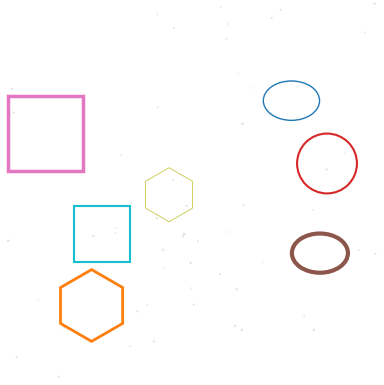[{"shape": "oval", "thickness": 1, "radius": 0.37, "center": [0.757, 0.739]}, {"shape": "hexagon", "thickness": 2, "radius": 0.47, "center": [0.238, 0.207]}, {"shape": "circle", "thickness": 1.5, "radius": 0.39, "center": [0.849, 0.575]}, {"shape": "oval", "thickness": 3, "radius": 0.36, "center": [0.831, 0.343]}, {"shape": "square", "thickness": 2.5, "radius": 0.49, "center": [0.119, 0.653]}, {"shape": "hexagon", "thickness": 0.5, "radius": 0.35, "center": [0.439, 0.494]}, {"shape": "square", "thickness": 1.5, "radius": 0.36, "center": [0.265, 0.392]}]